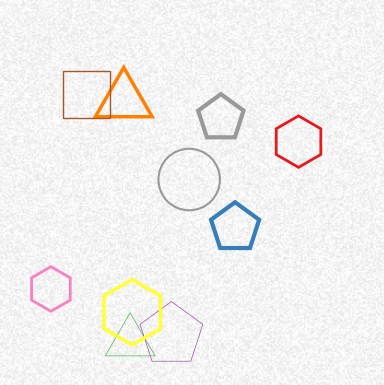[{"shape": "hexagon", "thickness": 2, "radius": 0.33, "center": [0.775, 0.632]}, {"shape": "pentagon", "thickness": 3, "radius": 0.33, "center": [0.611, 0.409]}, {"shape": "triangle", "thickness": 0.5, "radius": 0.37, "center": [0.338, 0.113]}, {"shape": "pentagon", "thickness": 0.5, "radius": 0.43, "center": [0.445, 0.131]}, {"shape": "triangle", "thickness": 2.5, "radius": 0.43, "center": [0.321, 0.739]}, {"shape": "hexagon", "thickness": 2.5, "radius": 0.42, "center": [0.344, 0.189]}, {"shape": "square", "thickness": 1, "radius": 0.3, "center": [0.224, 0.755]}, {"shape": "hexagon", "thickness": 2, "radius": 0.29, "center": [0.132, 0.249]}, {"shape": "circle", "thickness": 1.5, "radius": 0.4, "center": [0.491, 0.534]}, {"shape": "pentagon", "thickness": 3, "radius": 0.31, "center": [0.574, 0.694]}]